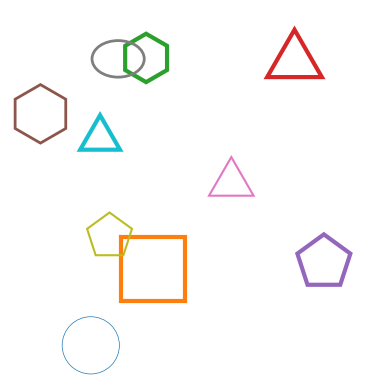[{"shape": "circle", "thickness": 0.5, "radius": 0.37, "center": [0.236, 0.103]}, {"shape": "square", "thickness": 3, "radius": 0.41, "center": [0.398, 0.301]}, {"shape": "hexagon", "thickness": 3, "radius": 0.31, "center": [0.379, 0.85]}, {"shape": "triangle", "thickness": 3, "radius": 0.41, "center": [0.765, 0.841]}, {"shape": "pentagon", "thickness": 3, "radius": 0.36, "center": [0.841, 0.319]}, {"shape": "hexagon", "thickness": 2, "radius": 0.38, "center": [0.105, 0.704]}, {"shape": "triangle", "thickness": 1.5, "radius": 0.33, "center": [0.601, 0.525]}, {"shape": "oval", "thickness": 2, "radius": 0.34, "center": [0.307, 0.847]}, {"shape": "pentagon", "thickness": 1.5, "radius": 0.31, "center": [0.284, 0.387]}, {"shape": "triangle", "thickness": 3, "radius": 0.3, "center": [0.26, 0.641]}]